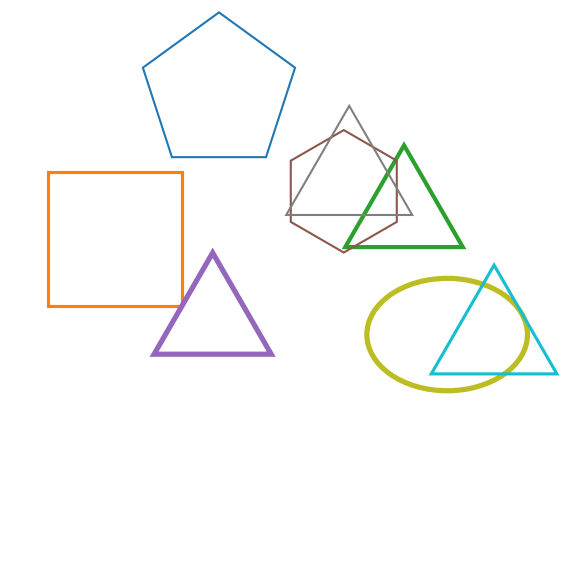[{"shape": "pentagon", "thickness": 1, "radius": 0.69, "center": [0.379, 0.839]}, {"shape": "square", "thickness": 1.5, "radius": 0.58, "center": [0.199, 0.585]}, {"shape": "triangle", "thickness": 2, "radius": 0.59, "center": [0.7, 0.63]}, {"shape": "triangle", "thickness": 2.5, "radius": 0.59, "center": [0.368, 0.444]}, {"shape": "hexagon", "thickness": 1, "radius": 0.53, "center": [0.595, 0.668]}, {"shape": "triangle", "thickness": 1, "radius": 0.63, "center": [0.605, 0.69]}, {"shape": "oval", "thickness": 2.5, "radius": 0.7, "center": [0.774, 0.42]}, {"shape": "triangle", "thickness": 1.5, "radius": 0.63, "center": [0.856, 0.414]}]